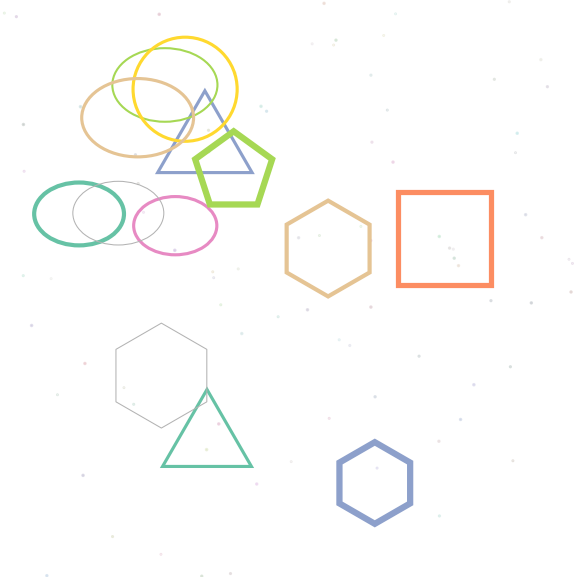[{"shape": "oval", "thickness": 2, "radius": 0.39, "center": [0.137, 0.629]}, {"shape": "triangle", "thickness": 1.5, "radius": 0.44, "center": [0.358, 0.236]}, {"shape": "square", "thickness": 2.5, "radius": 0.4, "center": [0.769, 0.586]}, {"shape": "hexagon", "thickness": 3, "radius": 0.35, "center": [0.649, 0.163]}, {"shape": "triangle", "thickness": 1.5, "radius": 0.47, "center": [0.355, 0.747]}, {"shape": "oval", "thickness": 1.5, "radius": 0.36, "center": [0.303, 0.608]}, {"shape": "oval", "thickness": 1, "radius": 0.46, "center": [0.286, 0.852]}, {"shape": "pentagon", "thickness": 3, "radius": 0.35, "center": [0.405, 0.702]}, {"shape": "circle", "thickness": 1.5, "radius": 0.45, "center": [0.321, 0.845]}, {"shape": "oval", "thickness": 1.5, "radius": 0.48, "center": [0.238, 0.795]}, {"shape": "hexagon", "thickness": 2, "radius": 0.41, "center": [0.568, 0.569]}, {"shape": "oval", "thickness": 0.5, "radius": 0.39, "center": [0.205, 0.63]}, {"shape": "hexagon", "thickness": 0.5, "radius": 0.45, "center": [0.279, 0.349]}]